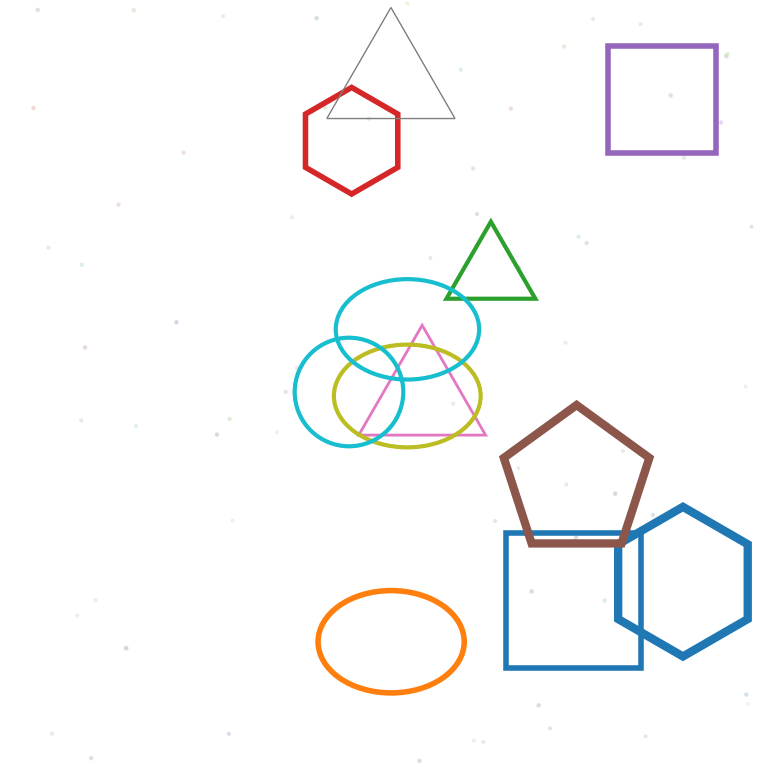[{"shape": "square", "thickness": 2, "radius": 0.44, "center": [0.744, 0.221]}, {"shape": "hexagon", "thickness": 3, "radius": 0.49, "center": [0.887, 0.245]}, {"shape": "oval", "thickness": 2, "radius": 0.47, "center": [0.508, 0.167]}, {"shape": "triangle", "thickness": 1.5, "radius": 0.33, "center": [0.638, 0.645]}, {"shape": "hexagon", "thickness": 2, "radius": 0.35, "center": [0.457, 0.817]}, {"shape": "square", "thickness": 2, "radius": 0.35, "center": [0.86, 0.871]}, {"shape": "pentagon", "thickness": 3, "radius": 0.5, "center": [0.749, 0.375]}, {"shape": "triangle", "thickness": 1, "radius": 0.48, "center": [0.548, 0.482]}, {"shape": "triangle", "thickness": 0.5, "radius": 0.48, "center": [0.508, 0.894]}, {"shape": "oval", "thickness": 1.5, "radius": 0.48, "center": [0.529, 0.486]}, {"shape": "circle", "thickness": 1.5, "radius": 0.35, "center": [0.453, 0.491]}, {"shape": "oval", "thickness": 1.5, "radius": 0.47, "center": [0.529, 0.572]}]